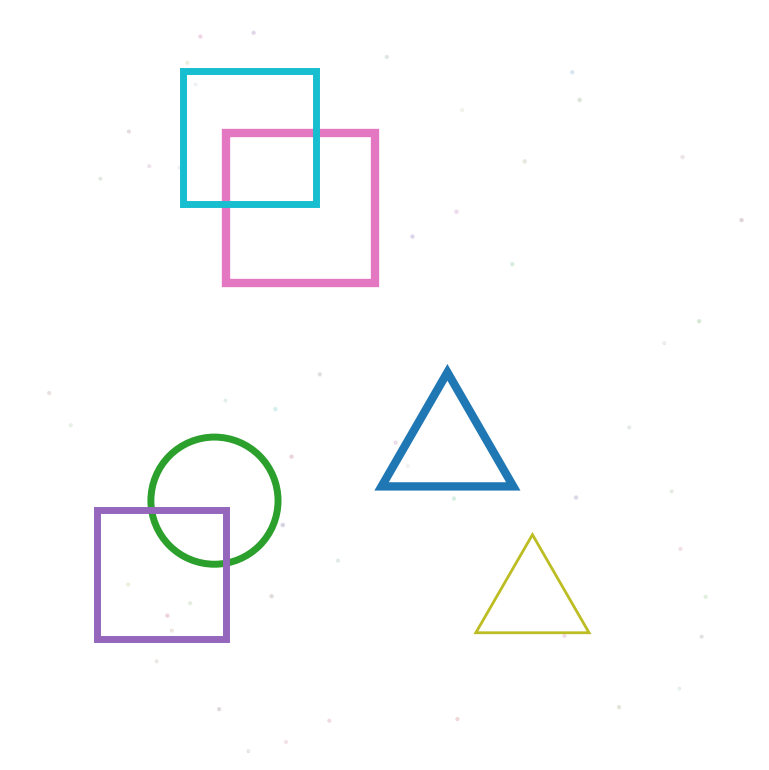[{"shape": "triangle", "thickness": 3, "radius": 0.49, "center": [0.581, 0.418]}, {"shape": "circle", "thickness": 2.5, "radius": 0.41, "center": [0.279, 0.35]}, {"shape": "square", "thickness": 2.5, "radius": 0.42, "center": [0.21, 0.254]}, {"shape": "square", "thickness": 3, "radius": 0.49, "center": [0.39, 0.73]}, {"shape": "triangle", "thickness": 1, "radius": 0.42, "center": [0.691, 0.221]}, {"shape": "square", "thickness": 2.5, "radius": 0.43, "center": [0.324, 0.821]}]